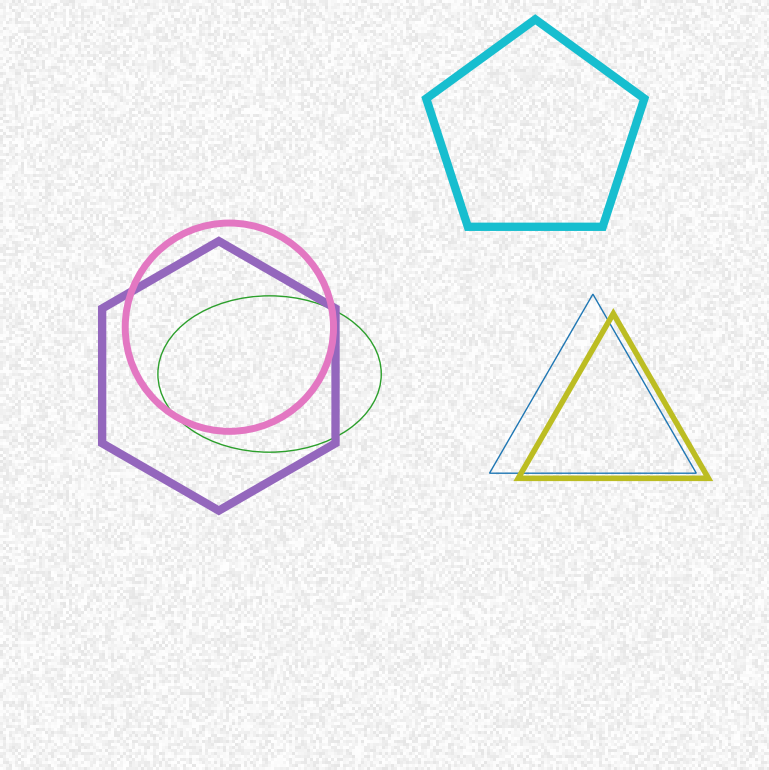[{"shape": "triangle", "thickness": 0.5, "radius": 0.78, "center": [0.77, 0.463]}, {"shape": "oval", "thickness": 0.5, "radius": 0.73, "center": [0.35, 0.514]}, {"shape": "hexagon", "thickness": 3, "radius": 0.87, "center": [0.284, 0.512]}, {"shape": "circle", "thickness": 2.5, "radius": 0.68, "center": [0.298, 0.575]}, {"shape": "triangle", "thickness": 2, "radius": 0.71, "center": [0.797, 0.45]}, {"shape": "pentagon", "thickness": 3, "radius": 0.74, "center": [0.695, 0.826]}]